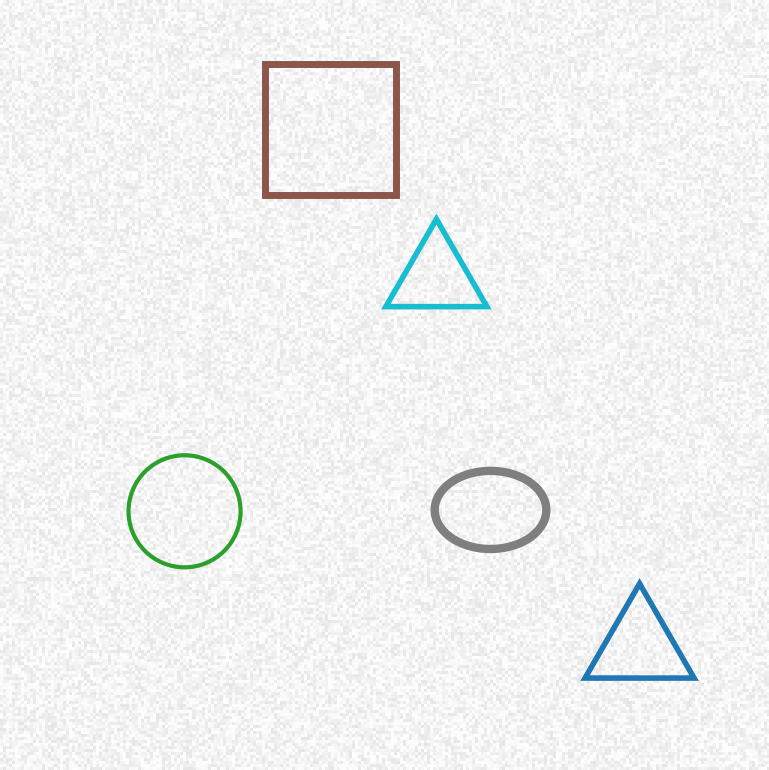[{"shape": "triangle", "thickness": 2, "radius": 0.41, "center": [0.831, 0.16]}, {"shape": "circle", "thickness": 1.5, "radius": 0.36, "center": [0.24, 0.336]}, {"shape": "square", "thickness": 2.5, "radius": 0.42, "center": [0.429, 0.832]}, {"shape": "oval", "thickness": 3, "radius": 0.36, "center": [0.637, 0.338]}, {"shape": "triangle", "thickness": 2, "radius": 0.38, "center": [0.567, 0.64]}]